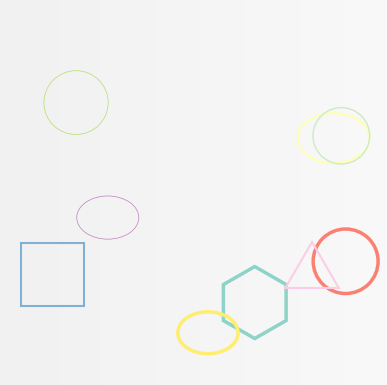[{"shape": "hexagon", "thickness": 2.5, "radius": 0.47, "center": [0.657, 0.214]}, {"shape": "oval", "thickness": 1.5, "radius": 0.46, "center": [0.861, 0.641]}, {"shape": "circle", "thickness": 2.5, "radius": 0.42, "center": [0.892, 0.321]}, {"shape": "square", "thickness": 1.5, "radius": 0.41, "center": [0.135, 0.287]}, {"shape": "circle", "thickness": 0.5, "radius": 0.41, "center": [0.196, 0.733]}, {"shape": "triangle", "thickness": 1.5, "radius": 0.4, "center": [0.805, 0.292]}, {"shape": "oval", "thickness": 0.5, "radius": 0.4, "center": [0.278, 0.435]}, {"shape": "circle", "thickness": 1, "radius": 0.37, "center": [0.881, 0.647]}, {"shape": "oval", "thickness": 2.5, "radius": 0.39, "center": [0.537, 0.136]}]